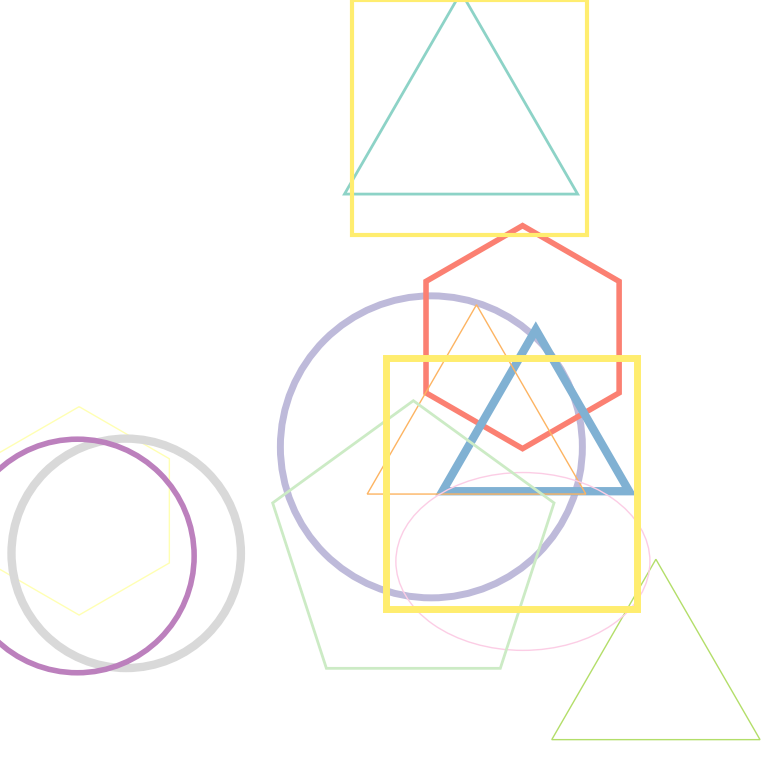[{"shape": "triangle", "thickness": 1, "radius": 0.87, "center": [0.599, 0.835]}, {"shape": "hexagon", "thickness": 0.5, "radius": 0.68, "center": [0.103, 0.337]}, {"shape": "circle", "thickness": 2.5, "radius": 0.98, "center": [0.56, 0.42]}, {"shape": "hexagon", "thickness": 2, "radius": 0.72, "center": [0.679, 0.562]}, {"shape": "triangle", "thickness": 3, "radius": 0.7, "center": [0.696, 0.432]}, {"shape": "triangle", "thickness": 0.5, "radius": 0.82, "center": [0.619, 0.44]}, {"shape": "triangle", "thickness": 0.5, "radius": 0.78, "center": [0.852, 0.118]}, {"shape": "oval", "thickness": 0.5, "radius": 0.82, "center": [0.679, 0.271]}, {"shape": "circle", "thickness": 3, "radius": 0.74, "center": [0.164, 0.281]}, {"shape": "circle", "thickness": 2, "radius": 0.76, "center": [0.1, 0.278]}, {"shape": "pentagon", "thickness": 1, "radius": 0.96, "center": [0.537, 0.287]}, {"shape": "square", "thickness": 1.5, "radius": 0.76, "center": [0.609, 0.847]}, {"shape": "square", "thickness": 2.5, "radius": 0.81, "center": [0.664, 0.372]}]